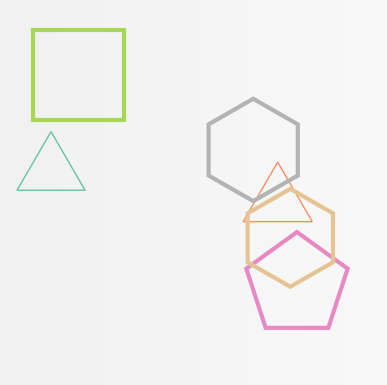[{"shape": "triangle", "thickness": 1, "radius": 0.51, "center": [0.132, 0.557]}, {"shape": "triangle", "thickness": 1, "radius": 0.52, "center": [0.717, 0.476]}, {"shape": "pentagon", "thickness": 3, "radius": 0.69, "center": [0.766, 0.26]}, {"shape": "square", "thickness": 3, "radius": 0.59, "center": [0.202, 0.804]}, {"shape": "hexagon", "thickness": 3, "radius": 0.64, "center": [0.749, 0.382]}, {"shape": "hexagon", "thickness": 3, "radius": 0.66, "center": [0.653, 0.611]}]